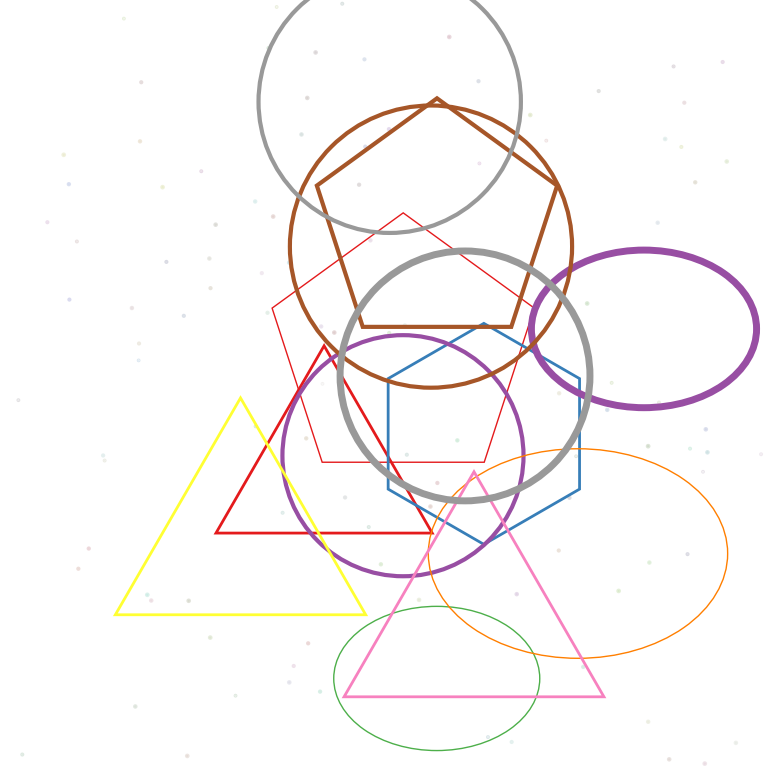[{"shape": "pentagon", "thickness": 0.5, "radius": 0.9, "center": [0.524, 0.545]}, {"shape": "triangle", "thickness": 1, "radius": 0.81, "center": [0.421, 0.389]}, {"shape": "hexagon", "thickness": 1, "radius": 0.72, "center": [0.628, 0.437]}, {"shape": "oval", "thickness": 0.5, "radius": 0.67, "center": [0.567, 0.119]}, {"shape": "circle", "thickness": 1.5, "radius": 0.78, "center": [0.523, 0.408]}, {"shape": "oval", "thickness": 2.5, "radius": 0.73, "center": [0.836, 0.573]}, {"shape": "oval", "thickness": 0.5, "radius": 0.97, "center": [0.751, 0.281]}, {"shape": "triangle", "thickness": 1, "radius": 0.94, "center": [0.312, 0.295]}, {"shape": "circle", "thickness": 1.5, "radius": 0.92, "center": [0.56, 0.68]}, {"shape": "pentagon", "thickness": 1.5, "radius": 0.82, "center": [0.568, 0.708]}, {"shape": "triangle", "thickness": 1, "radius": 0.97, "center": [0.616, 0.192]}, {"shape": "circle", "thickness": 2.5, "radius": 0.81, "center": [0.604, 0.512]}, {"shape": "circle", "thickness": 1.5, "radius": 0.85, "center": [0.506, 0.868]}]